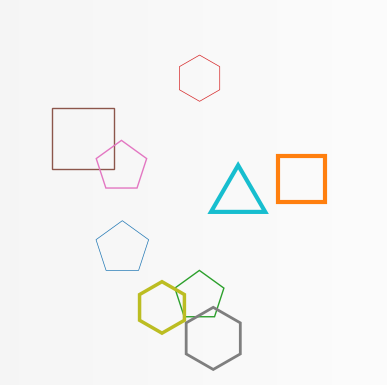[{"shape": "pentagon", "thickness": 0.5, "radius": 0.36, "center": [0.316, 0.355]}, {"shape": "square", "thickness": 3, "radius": 0.3, "center": [0.778, 0.535]}, {"shape": "pentagon", "thickness": 1, "radius": 0.33, "center": [0.515, 0.231]}, {"shape": "hexagon", "thickness": 0.5, "radius": 0.3, "center": [0.515, 0.797]}, {"shape": "square", "thickness": 1, "radius": 0.4, "center": [0.214, 0.64]}, {"shape": "pentagon", "thickness": 1, "radius": 0.34, "center": [0.313, 0.567]}, {"shape": "hexagon", "thickness": 2, "radius": 0.4, "center": [0.55, 0.121]}, {"shape": "hexagon", "thickness": 2.5, "radius": 0.33, "center": [0.418, 0.202]}, {"shape": "triangle", "thickness": 3, "radius": 0.4, "center": [0.615, 0.49]}]